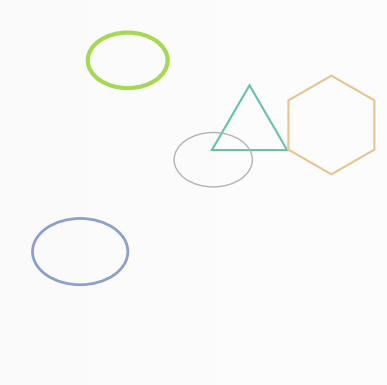[{"shape": "triangle", "thickness": 1.5, "radius": 0.56, "center": [0.644, 0.666]}, {"shape": "oval", "thickness": 2, "radius": 0.61, "center": [0.207, 0.346]}, {"shape": "oval", "thickness": 3, "radius": 0.52, "center": [0.33, 0.843]}, {"shape": "hexagon", "thickness": 1.5, "radius": 0.64, "center": [0.855, 0.675]}, {"shape": "oval", "thickness": 1, "radius": 0.5, "center": [0.55, 0.585]}]